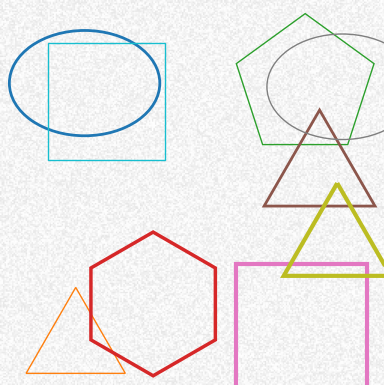[{"shape": "oval", "thickness": 2, "radius": 0.98, "center": [0.22, 0.784]}, {"shape": "triangle", "thickness": 1, "radius": 0.74, "center": [0.197, 0.105]}, {"shape": "pentagon", "thickness": 1, "radius": 0.94, "center": [0.793, 0.777]}, {"shape": "hexagon", "thickness": 2.5, "radius": 0.93, "center": [0.398, 0.211]}, {"shape": "triangle", "thickness": 2, "radius": 0.83, "center": [0.83, 0.548]}, {"shape": "square", "thickness": 3, "radius": 0.85, "center": [0.783, 0.145]}, {"shape": "oval", "thickness": 1, "radius": 0.98, "center": [0.889, 0.775]}, {"shape": "triangle", "thickness": 3, "radius": 0.8, "center": [0.876, 0.364]}, {"shape": "square", "thickness": 1, "radius": 0.76, "center": [0.277, 0.735]}]